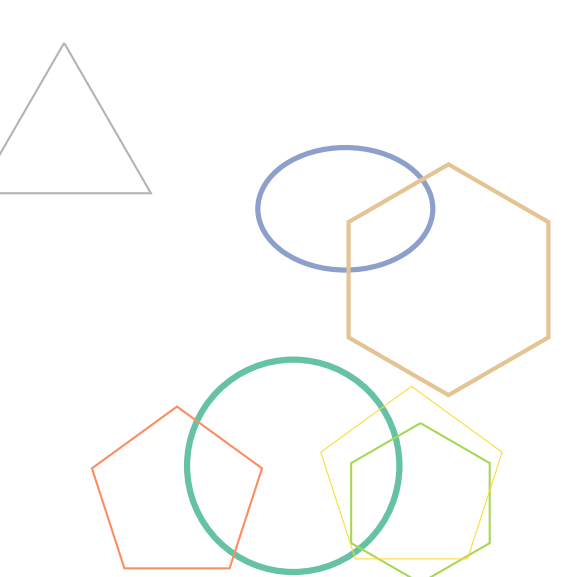[{"shape": "circle", "thickness": 3, "radius": 0.92, "center": [0.508, 0.193]}, {"shape": "pentagon", "thickness": 1, "radius": 0.77, "center": [0.306, 0.14]}, {"shape": "oval", "thickness": 2.5, "radius": 0.76, "center": [0.598, 0.638]}, {"shape": "hexagon", "thickness": 1, "radius": 0.69, "center": [0.728, 0.128]}, {"shape": "pentagon", "thickness": 0.5, "radius": 0.83, "center": [0.712, 0.165]}, {"shape": "hexagon", "thickness": 2, "radius": 1.0, "center": [0.777, 0.515]}, {"shape": "triangle", "thickness": 1, "radius": 0.87, "center": [0.111, 0.751]}]